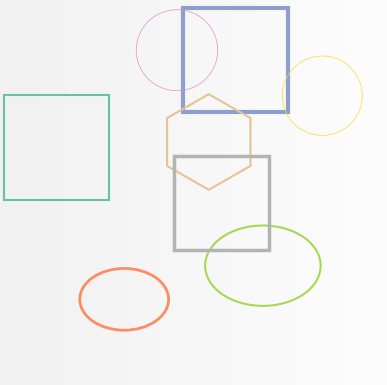[{"shape": "square", "thickness": 1.5, "radius": 0.68, "center": [0.146, 0.617]}, {"shape": "oval", "thickness": 2, "radius": 0.57, "center": [0.321, 0.223]}, {"shape": "square", "thickness": 3, "radius": 0.68, "center": [0.608, 0.844]}, {"shape": "circle", "thickness": 0.5, "radius": 0.53, "center": [0.457, 0.87]}, {"shape": "oval", "thickness": 1.5, "radius": 0.75, "center": [0.678, 0.31]}, {"shape": "circle", "thickness": 0.5, "radius": 0.52, "center": [0.832, 0.751]}, {"shape": "hexagon", "thickness": 1.5, "radius": 0.62, "center": [0.539, 0.631]}, {"shape": "square", "thickness": 2.5, "radius": 0.61, "center": [0.571, 0.472]}]